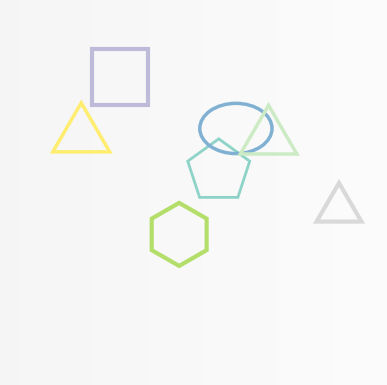[{"shape": "pentagon", "thickness": 2, "radius": 0.42, "center": [0.564, 0.555]}, {"shape": "square", "thickness": 3, "radius": 0.36, "center": [0.31, 0.801]}, {"shape": "oval", "thickness": 2.5, "radius": 0.47, "center": [0.609, 0.666]}, {"shape": "hexagon", "thickness": 3, "radius": 0.41, "center": [0.462, 0.391]}, {"shape": "triangle", "thickness": 3, "radius": 0.33, "center": [0.875, 0.458]}, {"shape": "triangle", "thickness": 2.5, "radius": 0.42, "center": [0.693, 0.642]}, {"shape": "triangle", "thickness": 2.5, "radius": 0.42, "center": [0.21, 0.648]}]